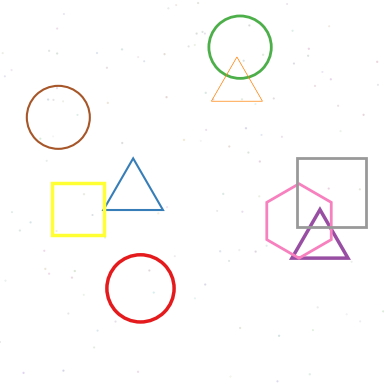[{"shape": "circle", "thickness": 2.5, "radius": 0.44, "center": [0.365, 0.251]}, {"shape": "triangle", "thickness": 1.5, "radius": 0.45, "center": [0.346, 0.499]}, {"shape": "circle", "thickness": 2, "radius": 0.41, "center": [0.624, 0.877]}, {"shape": "triangle", "thickness": 2.5, "radius": 0.42, "center": [0.831, 0.372]}, {"shape": "triangle", "thickness": 0.5, "radius": 0.38, "center": [0.615, 0.775]}, {"shape": "square", "thickness": 2.5, "radius": 0.34, "center": [0.203, 0.457]}, {"shape": "circle", "thickness": 1.5, "radius": 0.41, "center": [0.151, 0.695]}, {"shape": "hexagon", "thickness": 2, "radius": 0.48, "center": [0.777, 0.426]}, {"shape": "square", "thickness": 2, "radius": 0.45, "center": [0.86, 0.499]}]